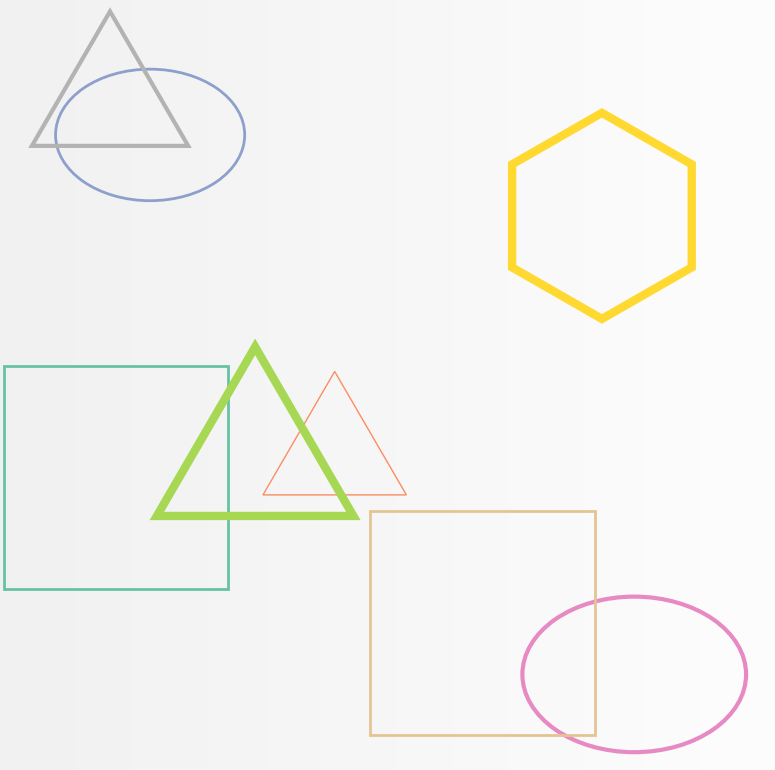[{"shape": "square", "thickness": 1, "radius": 0.72, "center": [0.15, 0.38]}, {"shape": "triangle", "thickness": 0.5, "radius": 0.53, "center": [0.432, 0.411]}, {"shape": "oval", "thickness": 1, "radius": 0.61, "center": [0.194, 0.825]}, {"shape": "oval", "thickness": 1.5, "radius": 0.72, "center": [0.818, 0.124]}, {"shape": "triangle", "thickness": 3, "radius": 0.73, "center": [0.329, 0.403]}, {"shape": "hexagon", "thickness": 3, "radius": 0.67, "center": [0.777, 0.72]}, {"shape": "square", "thickness": 1, "radius": 0.73, "center": [0.623, 0.191]}, {"shape": "triangle", "thickness": 1.5, "radius": 0.58, "center": [0.142, 0.869]}]